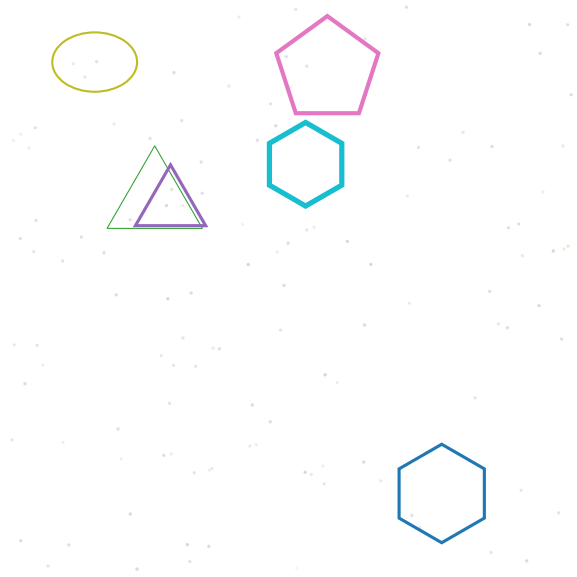[{"shape": "hexagon", "thickness": 1.5, "radius": 0.43, "center": [0.765, 0.145]}, {"shape": "triangle", "thickness": 0.5, "radius": 0.48, "center": [0.268, 0.651]}, {"shape": "triangle", "thickness": 1.5, "radius": 0.35, "center": [0.295, 0.643]}, {"shape": "pentagon", "thickness": 2, "radius": 0.46, "center": [0.567, 0.878]}, {"shape": "oval", "thickness": 1, "radius": 0.37, "center": [0.164, 0.892]}, {"shape": "hexagon", "thickness": 2.5, "radius": 0.36, "center": [0.529, 0.715]}]